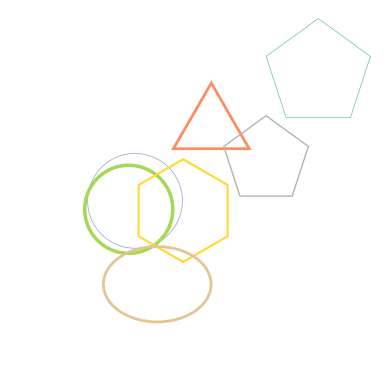[{"shape": "pentagon", "thickness": 0.5, "radius": 0.71, "center": [0.827, 0.81]}, {"shape": "triangle", "thickness": 2, "radius": 0.57, "center": [0.549, 0.671]}, {"shape": "circle", "thickness": 0.5, "radius": 0.62, "center": [0.351, 0.478]}, {"shape": "circle", "thickness": 2.5, "radius": 0.57, "center": [0.334, 0.456]}, {"shape": "hexagon", "thickness": 1.5, "radius": 0.67, "center": [0.476, 0.453]}, {"shape": "oval", "thickness": 2, "radius": 0.7, "center": [0.408, 0.262]}, {"shape": "pentagon", "thickness": 1, "radius": 0.58, "center": [0.691, 0.584]}]